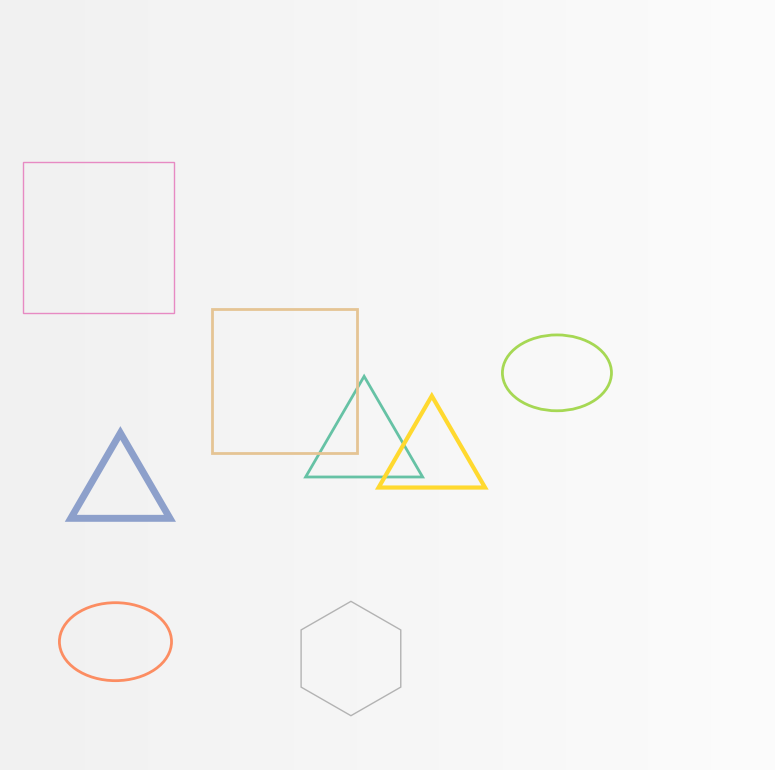[{"shape": "triangle", "thickness": 1, "radius": 0.44, "center": [0.47, 0.424]}, {"shape": "oval", "thickness": 1, "radius": 0.36, "center": [0.149, 0.167]}, {"shape": "triangle", "thickness": 2.5, "radius": 0.37, "center": [0.155, 0.364]}, {"shape": "square", "thickness": 0.5, "radius": 0.49, "center": [0.127, 0.692]}, {"shape": "oval", "thickness": 1, "radius": 0.35, "center": [0.719, 0.516]}, {"shape": "triangle", "thickness": 1.5, "radius": 0.4, "center": [0.557, 0.406]}, {"shape": "square", "thickness": 1, "radius": 0.47, "center": [0.367, 0.505]}, {"shape": "hexagon", "thickness": 0.5, "radius": 0.37, "center": [0.453, 0.145]}]